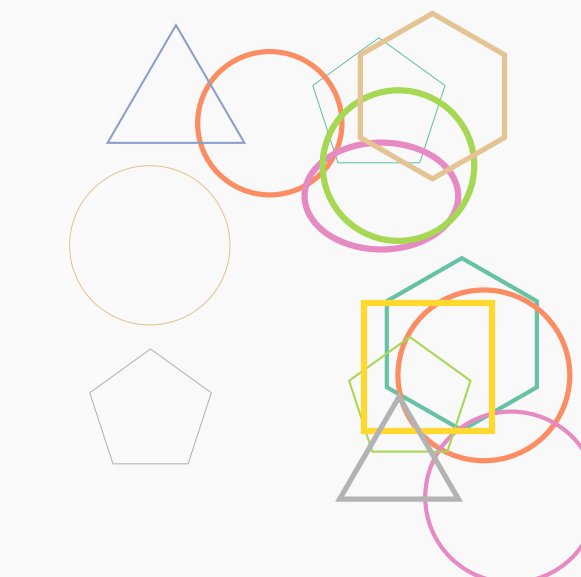[{"shape": "hexagon", "thickness": 2, "radius": 0.75, "center": [0.795, 0.403]}, {"shape": "pentagon", "thickness": 0.5, "radius": 0.6, "center": [0.652, 0.814]}, {"shape": "circle", "thickness": 2.5, "radius": 0.74, "center": [0.832, 0.349]}, {"shape": "circle", "thickness": 2.5, "radius": 0.62, "center": [0.464, 0.786]}, {"shape": "triangle", "thickness": 1, "radius": 0.68, "center": [0.303, 0.82]}, {"shape": "circle", "thickness": 2, "radius": 0.74, "center": [0.88, 0.138]}, {"shape": "oval", "thickness": 3, "radius": 0.66, "center": [0.656, 0.66]}, {"shape": "pentagon", "thickness": 1, "radius": 0.55, "center": [0.705, 0.306]}, {"shape": "circle", "thickness": 3, "radius": 0.65, "center": [0.685, 0.712]}, {"shape": "square", "thickness": 3, "radius": 0.55, "center": [0.736, 0.364]}, {"shape": "hexagon", "thickness": 2.5, "radius": 0.72, "center": [0.744, 0.833]}, {"shape": "circle", "thickness": 0.5, "radius": 0.69, "center": [0.258, 0.574]}, {"shape": "triangle", "thickness": 2.5, "radius": 0.59, "center": [0.687, 0.194]}, {"shape": "pentagon", "thickness": 0.5, "radius": 0.55, "center": [0.259, 0.285]}]